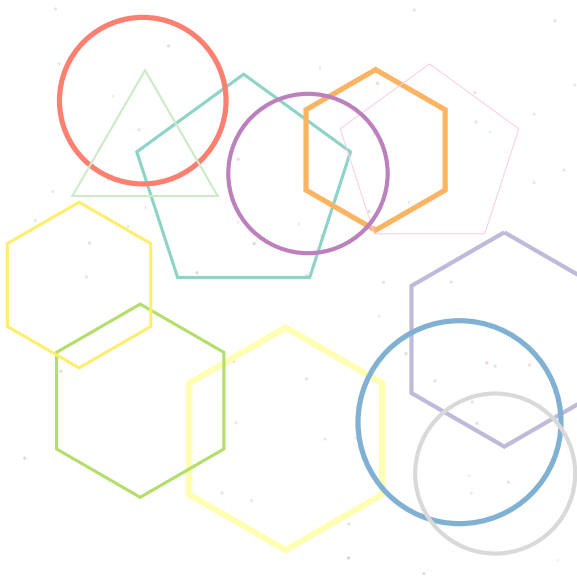[{"shape": "pentagon", "thickness": 1.5, "radius": 0.97, "center": [0.422, 0.676]}, {"shape": "hexagon", "thickness": 3, "radius": 0.96, "center": [0.495, 0.239]}, {"shape": "hexagon", "thickness": 2, "radius": 0.93, "center": [0.873, 0.411]}, {"shape": "circle", "thickness": 2.5, "radius": 0.72, "center": [0.247, 0.825]}, {"shape": "circle", "thickness": 2.5, "radius": 0.88, "center": [0.796, 0.268]}, {"shape": "hexagon", "thickness": 2.5, "radius": 0.7, "center": [0.65, 0.74]}, {"shape": "hexagon", "thickness": 1.5, "radius": 0.84, "center": [0.243, 0.305]}, {"shape": "pentagon", "thickness": 0.5, "radius": 0.81, "center": [0.744, 0.726]}, {"shape": "circle", "thickness": 2, "radius": 0.69, "center": [0.857, 0.179]}, {"shape": "circle", "thickness": 2, "radius": 0.69, "center": [0.533, 0.699]}, {"shape": "triangle", "thickness": 1, "radius": 0.73, "center": [0.251, 0.732]}, {"shape": "hexagon", "thickness": 1.5, "radius": 0.72, "center": [0.137, 0.506]}]